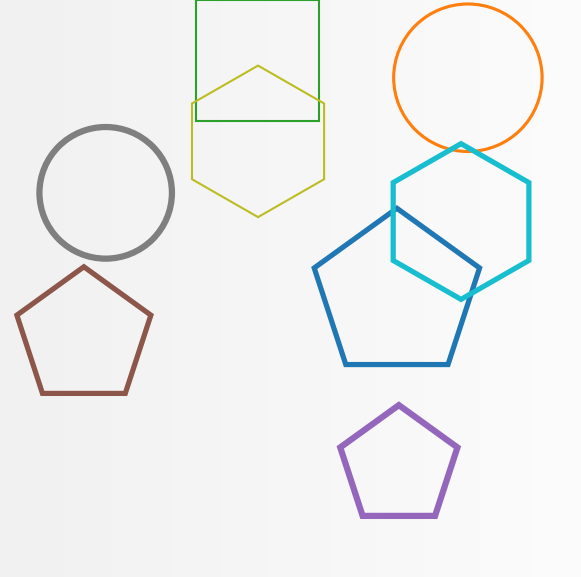[{"shape": "pentagon", "thickness": 2.5, "radius": 0.75, "center": [0.683, 0.489]}, {"shape": "circle", "thickness": 1.5, "radius": 0.64, "center": [0.805, 0.865]}, {"shape": "square", "thickness": 1, "radius": 0.53, "center": [0.443, 0.894]}, {"shape": "pentagon", "thickness": 3, "radius": 0.53, "center": [0.686, 0.192]}, {"shape": "pentagon", "thickness": 2.5, "radius": 0.61, "center": [0.144, 0.416]}, {"shape": "circle", "thickness": 3, "radius": 0.57, "center": [0.182, 0.665]}, {"shape": "hexagon", "thickness": 1, "radius": 0.66, "center": [0.444, 0.754]}, {"shape": "hexagon", "thickness": 2.5, "radius": 0.67, "center": [0.793, 0.616]}]